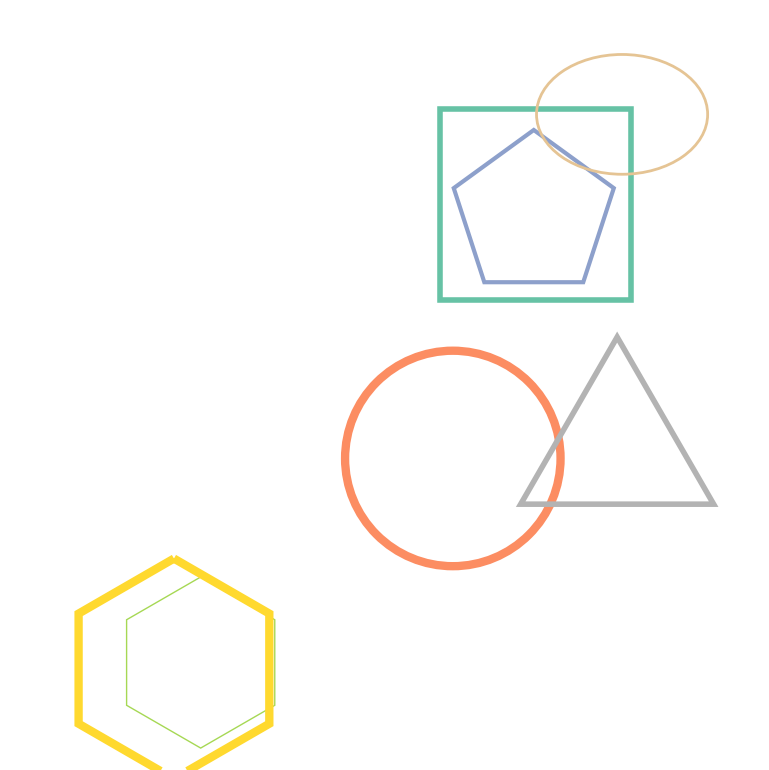[{"shape": "square", "thickness": 2, "radius": 0.62, "center": [0.695, 0.734]}, {"shape": "circle", "thickness": 3, "radius": 0.7, "center": [0.588, 0.405]}, {"shape": "pentagon", "thickness": 1.5, "radius": 0.55, "center": [0.693, 0.722]}, {"shape": "hexagon", "thickness": 0.5, "radius": 0.56, "center": [0.261, 0.14]}, {"shape": "hexagon", "thickness": 3, "radius": 0.72, "center": [0.226, 0.132]}, {"shape": "oval", "thickness": 1, "radius": 0.56, "center": [0.808, 0.851]}, {"shape": "triangle", "thickness": 2, "radius": 0.72, "center": [0.802, 0.418]}]